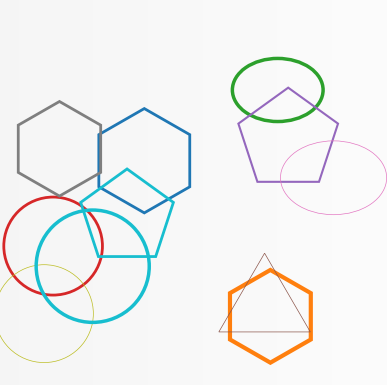[{"shape": "hexagon", "thickness": 2, "radius": 0.68, "center": [0.372, 0.583]}, {"shape": "hexagon", "thickness": 3, "radius": 0.6, "center": [0.698, 0.178]}, {"shape": "oval", "thickness": 2.5, "radius": 0.59, "center": [0.717, 0.766]}, {"shape": "circle", "thickness": 2, "radius": 0.64, "center": [0.137, 0.361]}, {"shape": "pentagon", "thickness": 1.5, "radius": 0.68, "center": [0.744, 0.637]}, {"shape": "triangle", "thickness": 0.5, "radius": 0.68, "center": [0.683, 0.206]}, {"shape": "oval", "thickness": 0.5, "radius": 0.68, "center": [0.861, 0.538]}, {"shape": "hexagon", "thickness": 2, "radius": 0.61, "center": [0.153, 0.614]}, {"shape": "circle", "thickness": 0.5, "radius": 0.64, "center": [0.114, 0.185]}, {"shape": "circle", "thickness": 2.5, "radius": 0.73, "center": [0.239, 0.309]}, {"shape": "pentagon", "thickness": 2, "radius": 0.63, "center": [0.328, 0.435]}]